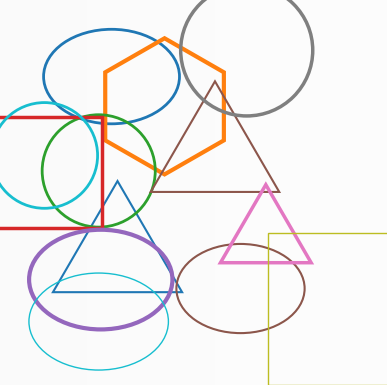[{"shape": "triangle", "thickness": 1.5, "radius": 0.96, "center": [0.303, 0.337]}, {"shape": "oval", "thickness": 2, "radius": 0.88, "center": [0.288, 0.801]}, {"shape": "hexagon", "thickness": 3, "radius": 0.88, "center": [0.425, 0.724]}, {"shape": "circle", "thickness": 2, "radius": 0.73, "center": [0.255, 0.556]}, {"shape": "square", "thickness": 2.5, "radius": 0.72, "center": [0.118, 0.552]}, {"shape": "oval", "thickness": 3, "radius": 0.92, "center": [0.26, 0.274]}, {"shape": "oval", "thickness": 1.5, "radius": 0.83, "center": [0.621, 0.251]}, {"shape": "triangle", "thickness": 1.5, "radius": 0.96, "center": [0.555, 0.597]}, {"shape": "triangle", "thickness": 2.5, "radius": 0.68, "center": [0.686, 0.385]}, {"shape": "circle", "thickness": 2.5, "radius": 0.85, "center": [0.637, 0.869]}, {"shape": "square", "thickness": 1, "radius": 0.99, "center": [0.89, 0.197]}, {"shape": "oval", "thickness": 1, "radius": 0.9, "center": [0.255, 0.165]}, {"shape": "circle", "thickness": 2, "radius": 0.69, "center": [0.115, 0.596]}]